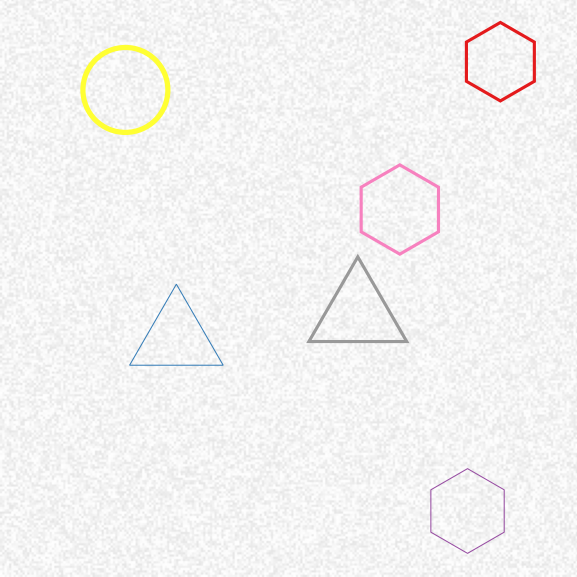[{"shape": "hexagon", "thickness": 1.5, "radius": 0.34, "center": [0.866, 0.892]}, {"shape": "triangle", "thickness": 0.5, "radius": 0.47, "center": [0.305, 0.413]}, {"shape": "hexagon", "thickness": 0.5, "radius": 0.37, "center": [0.81, 0.114]}, {"shape": "circle", "thickness": 2.5, "radius": 0.37, "center": [0.217, 0.843]}, {"shape": "hexagon", "thickness": 1.5, "radius": 0.39, "center": [0.692, 0.636]}, {"shape": "triangle", "thickness": 1.5, "radius": 0.49, "center": [0.62, 0.457]}]